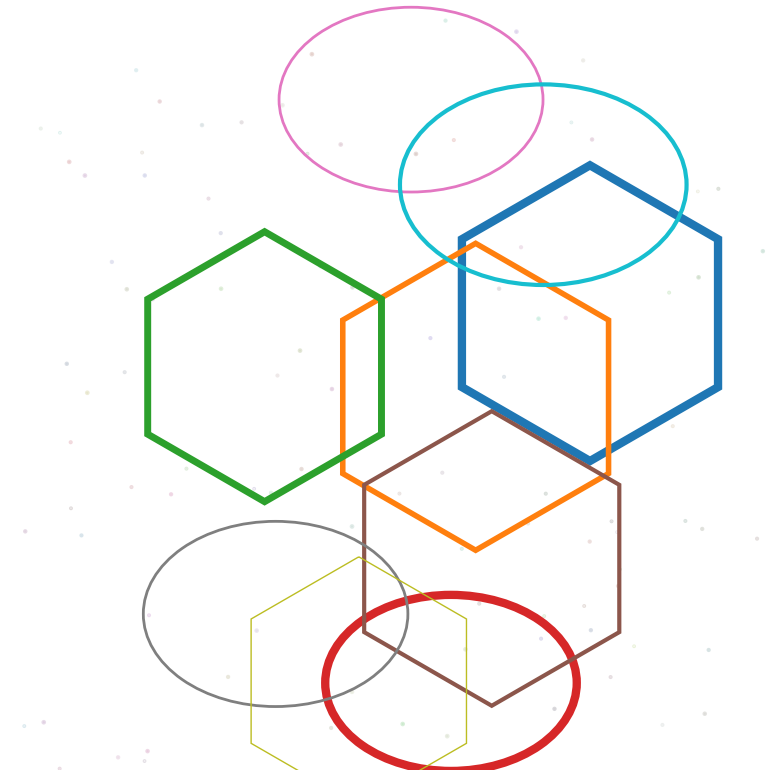[{"shape": "hexagon", "thickness": 3, "radius": 0.96, "center": [0.766, 0.593]}, {"shape": "hexagon", "thickness": 2, "radius": 1.0, "center": [0.618, 0.485]}, {"shape": "hexagon", "thickness": 2.5, "radius": 0.88, "center": [0.344, 0.524]}, {"shape": "oval", "thickness": 3, "radius": 0.82, "center": [0.586, 0.113]}, {"shape": "hexagon", "thickness": 1.5, "radius": 0.96, "center": [0.639, 0.275]}, {"shape": "oval", "thickness": 1, "radius": 0.86, "center": [0.534, 0.871]}, {"shape": "oval", "thickness": 1, "radius": 0.86, "center": [0.358, 0.203]}, {"shape": "hexagon", "thickness": 0.5, "radius": 0.81, "center": [0.466, 0.115]}, {"shape": "oval", "thickness": 1.5, "radius": 0.93, "center": [0.706, 0.76]}]